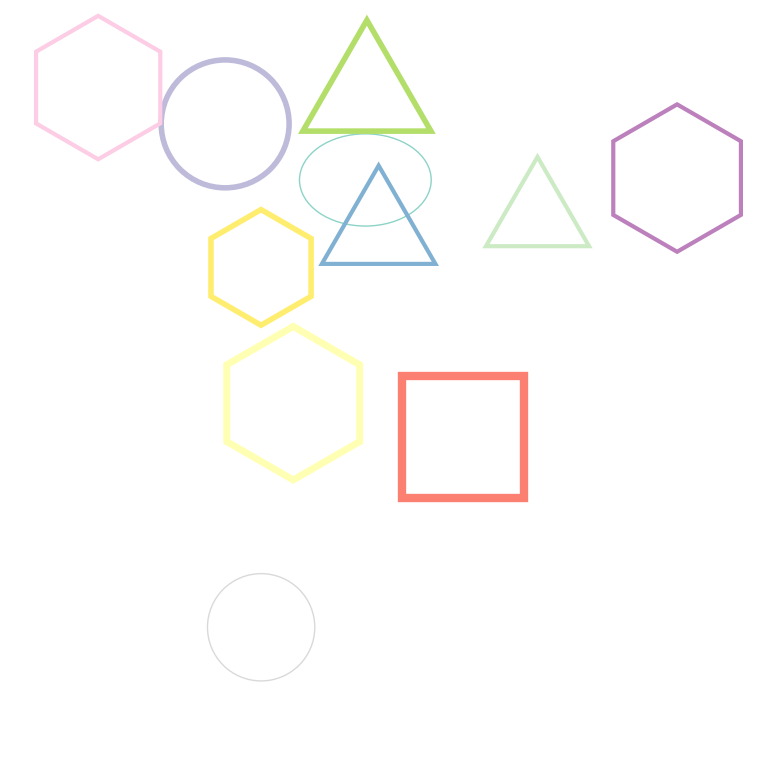[{"shape": "oval", "thickness": 0.5, "radius": 0.43, "center": [0.474, 0.766]}, {"shape": "hexagon", "thickness": 2.5, "radius": 0.5, "center": [0.381, 0.476]}, {"shape": "circle", "thickness": 2, "radius": 0.42, "center": [0.292, 0.839]}, {"shape": "square", "thickness": 3, "radius": 0.4, "center": [0.601, 0.433]}, {"shape": "triangle", "thickness": 1.5, "radius": 0.43, "center": [0.492, 0.7]}, {"shape": "triangle", "thickness": 2, "radius": 0.48, "center": [0.476, 0.878]}, {"shape": "hexagon", "thickness": 1.5, "radius": 0.47, "center": [0.127, 0.886]}, {"shape": "circle", "thickness": 0.5, "radius": 0.35, "center": [0.339, 0.185]}, {"shape": "hexagon", "thickness": 1.5, "radius": 0.48, "center": [0.879, 0.769]}, {"shape": "triangle", "thickness": 1.5, "radius": 0.39, "center": [0.698, 0.719]}, {"shape": "hexagon", "thickness": 2, "radius": 0.38, "center": [0.339, 0.653]}]